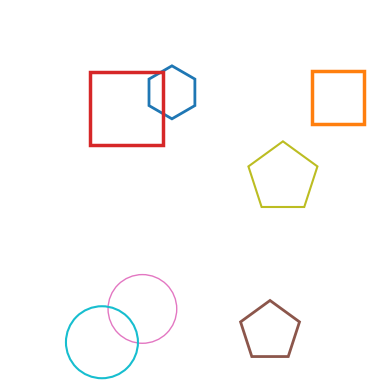[{"shape": "hexagon", "thickness": 2, "radius": 0.34, "center": [0.447, 0.76]}, {"shape": "square", "thickness": 2.5, "radius": 0.34, "center": [0.878, 0.747]}, {"shape": "square", "thickness": 2.5, "radius": 0.48, "center": [0.329, 0.717]}, {"shape": "pentagon", "thickness": 2, "radius": 0.4, "center": [0.701, 0.139]}, {"shape": "circle", "thickness": 1, "radius": 0.45, "center": [0.37, 0.198]}, {"shape": "pentagon", "thickness": 1.5, "radius": 0.47, "center": [0.735, 0.539]}, {"shape": "circle", "thickness": 1.5, "radius": 0.47, "center": [0.265, 0.111]}]